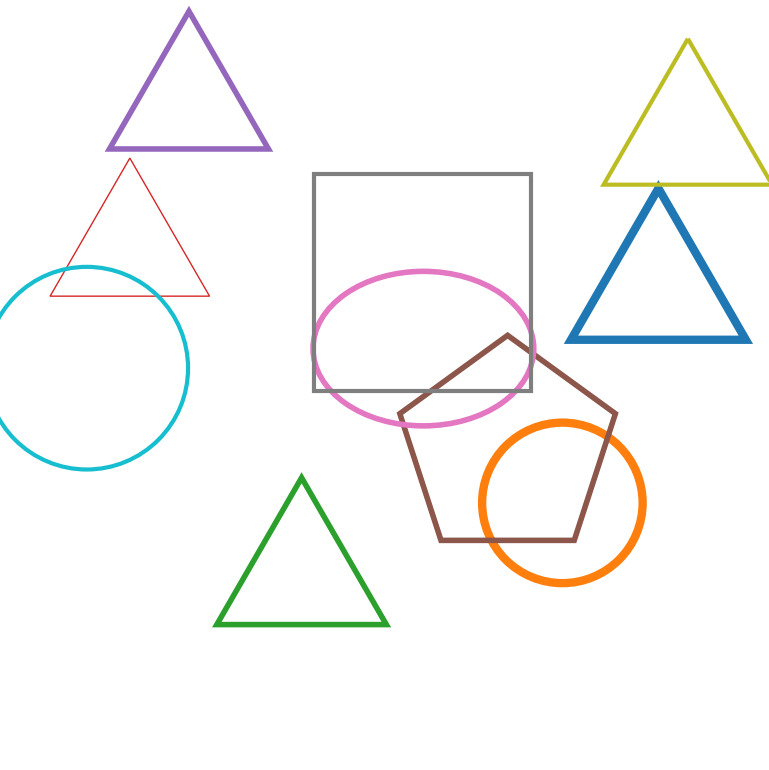[{"shape": "triangle", "thickness": 3, "radius": 0.66, "center": [0.855, 0.624]}, {"shape": "circle", "thickness": 3, "radius": 0.52, "center": [0.73, 0.347]}, {"shape": "triangle", "thickness": 2, "radius": 0.64, "center": [0.392, 0.252]}, {"shape": "triangle", "thickness": 0.5, "radius": 0.6, "center": [0.169, 0.675]}, {"shape": "triangle", "thickness": 2, "radius": 0.6, "center": [0.245, 0.866]}, {"shape": "pentagon", "thickness": 2, "radius": 0.74, "center": [0.659, 0.417]}, {"shape": "oval", "thickness": 2, "radius": 0.72, "center": [0.55, 0.547]}, {"shape": "square", "thickness": 1.5, "radius": 0.7, "center": [0.549, 0.633]}, {"shape": "triangle", "thickness": 1.5, "radius": 0.63, "center": [0.893, 0.823]}, {"shape": "circle", "thickness": 1.5, "radius": 0.66, "center": [0.113, 0.522]}]